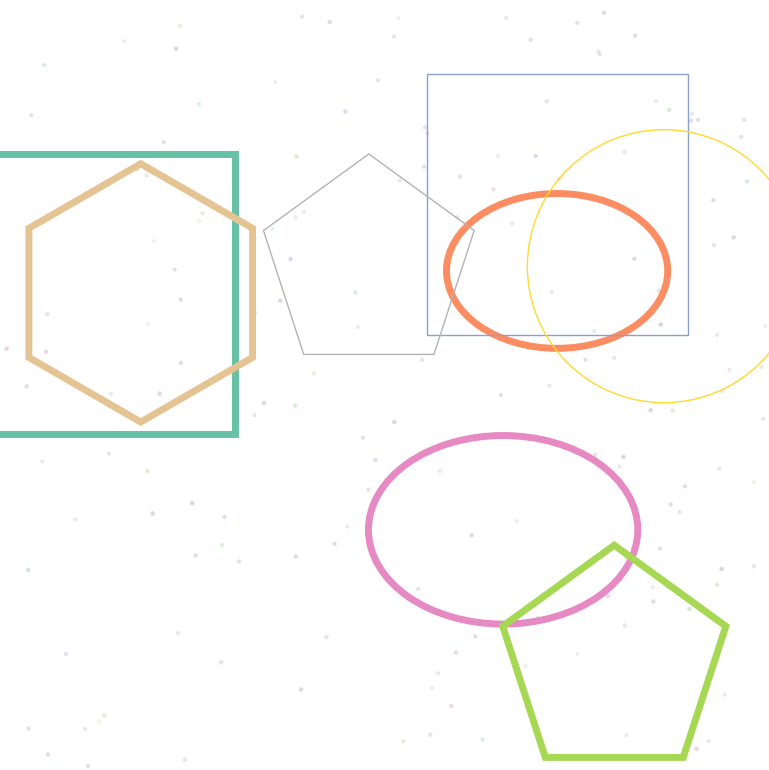[{"shape": "square", "thickness": 2.5, "radius": 0.91, "center": [0.123, 0.619]}, {"shape": "oval", "thickness": 2.5, "radius": 0.72, "center": [0.724, 0.648]}, {"shape": "square", "thickness": 0.5, "radius": 0.85, "center": [0.725, 0.734]}, {"shape": "oval", "thickness": 2.5, "radius": 0.87, "center": [0.653, 0.312]}, {"shape": "pentagon", "thickness": 2.5, "radius": 0.76, "center": [0.798, 0.14]}, {"shape": "circle", "thickness": 0.5, "radius": 0.89, "center": [0.862, 0.654]}, {"shape": "hexagon", "thickness": 2.5, "radius": 0.84, "center": [0.183, 0.62]}, {"shape": "pentagon", "thickness": 0.5, "radius": 0.72, "center": [0.479, 0.656]}]